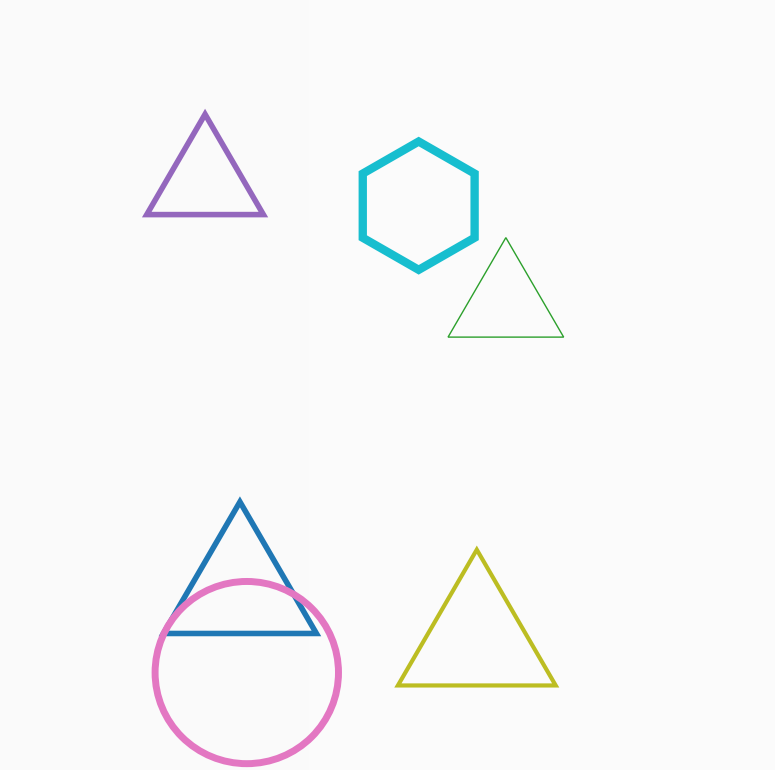[{"shape": "triangle", "thickness": 2, "radius": 0.57, "center": [0.31, 0.234]}, {"shape": "triangle", "thickness": 0.5, "radius": 0.43, "center": [0.653, 0.605]}, {"shape": "triangle", "thickness": 2, "radius": 0.43, "center": [0.265, 0.765]}, {"shape": "circle", "thickness": 2.5, "radius": 0.59, "center": [0.318, 0.127]}, {"shape": "triangle", "thickness": 1.5, "radius": 0.59, "center": [0.615, 0.169]}, {"shape": "hexagon", "thickness": 3, "radius": 0.42, "center": [0.54, 0.733]}]